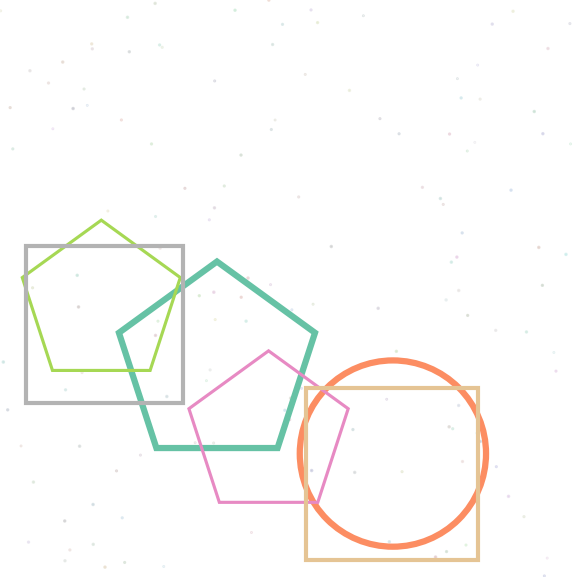[{"shape": "pentagon", "thickness": 3, "radius": 0.89, "center": [0.376, 0.368]}, {"shape": "circle", "thickness": 3, "radius": 0.81, "center": [0.68, 0.214]}, {"shape": "pentagon", "thickness": 1.5, "radius": 0.73, "center": [0.465, 0.247]}, {"shape": "pentagon", "thickness": 1.5, "radius": 0.72, "center": [0.175, 0.474]}, {"shape": "square", "thickness": 2, "radius": 0.75, "center": [0.678, 0.178]}, {"shape": "square", "thickness": 2, "radius": 0.68, "center": [0.181, 0.437]}]